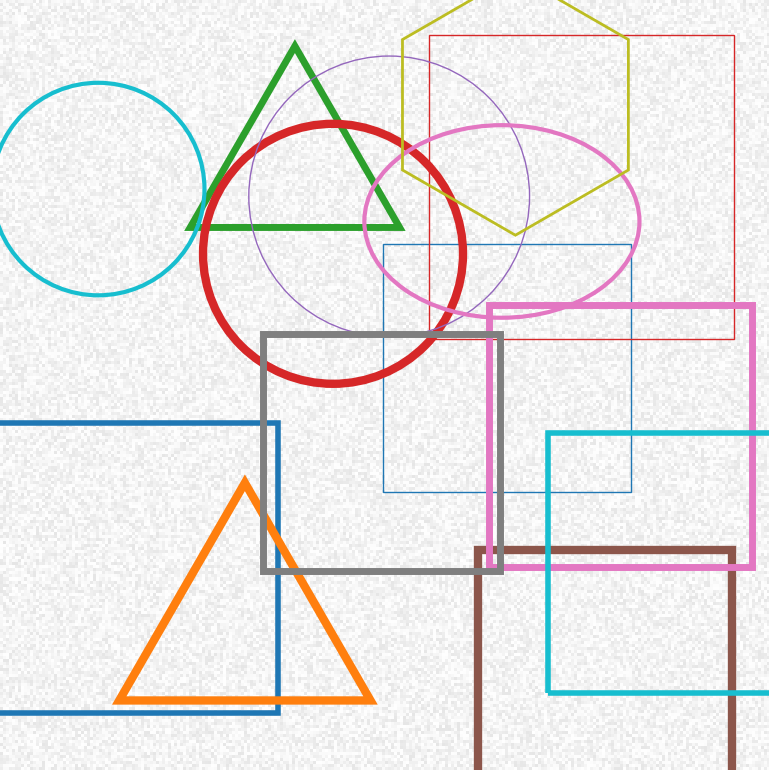[{"shape": "square", "thickness": 2, "radius": 0.94, "center": [0.172, 0.263]}, {"shape": "square", "thickness": 0.5, "radius": 0.8, "center": [0.658, 0.522]}, {"shape": "triangle", "thickness": 3, "radius": 0.94, "center": [0.318, 0.185]}, {"shape": "triangle", "thickness": 2.5, "radius": 0.79, "center": [0.383, 0.783]}, {"shape": "circle", "thickness": 3, "radius": 0.84, "center": [0.432, 0.67]}, {"shape": "square", "thickness": 0.5, "radius": 0.99, "center": [0.755, 0.758]}, {"shape": "circle", "thickness": 0.5, "radius": 0.91, "center": [0.505, 0.745]}, {"shape": "square", "thickness": 3, "radius": 0.82, "center": [0.786, 0.121]}, {"shape": "square", "thickness": 2.5, "radius": 0.85, "center": [0.806, 0.434]}, {"shape": "oval", "thickness": 1.5, "radius": 0.89, "center": [0.652, 0.712]}, {"shape": "square", "thickness": 2.5, "radius": 0.77, "center": [0.495, 0.412]}, {"shape": "hexagon", "thickness": 1, "radius": 0.85, "center": [0.669, 0.864]}, {"shape": "square", "thickness": 2, "radius": 0.84, "center": [0.881, 0.269]}, {"shape": "circle", "thickness": 1.5, "radius": 0.69, "center": [0.128, 0.754]}]